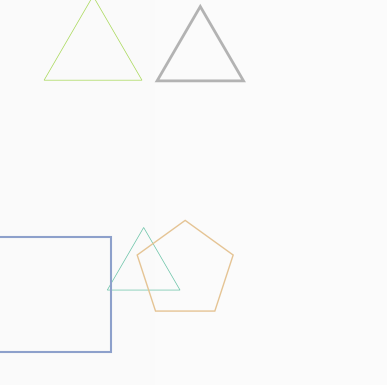[{"shape": "triangle", "thickness": 0.5, "radius": 0.54, "center": [0.371, 0.301]}, {"shape": "square", "thickness": 1.5, "radius": 0.75, "center": [0.137, 0.236]}, {"shape": "triangle", "thickness": 0.5, "radius": 0.73, "center": [0.24, 0.865]}, {"shape": "pentagon", "thickness": 1, "radius": 0.65, "center": [0.478, 0.297]}, {"shape": "triangle", "thickness": 2, "radius": 0.64, "center": [0.517, 0.854]}]